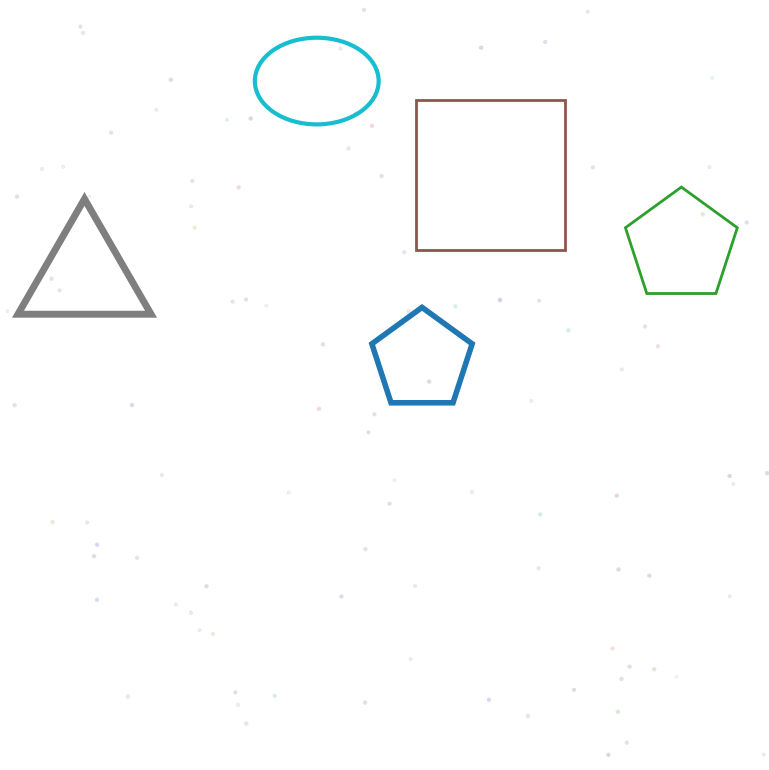[{"shape": "pentagon", "thickness": 2, "radius": 0.34, "center": [0.548, 0.532]}, {"shape": "pentagon", "thickness": 1, "radius": 0.38, "center": [0.885, 0.681]}, {"shape": "square", "thickness": 1, "radius": 0.48, "center": [0.637, 0.773]}, {"shape": "triangle", "thickness": 2.5, "radius": 0.5, "center": [0.11, 0.642]}, {"shape": "oval", "thickness": 1.5, "radius": 0.4, "center": [0.411, 0.895]}]